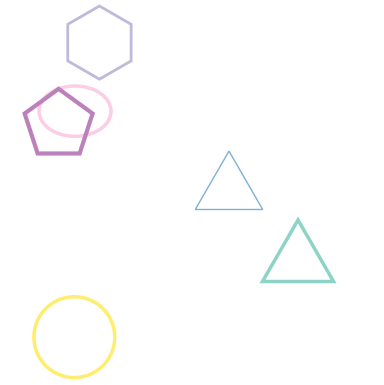[{"shape": "triangle", "thickness": 2.5, "radius": 0.53, "center": [0.774, 0.322]}, {"shape": "hexagon", "thickness": 2, "radius": 0.48, "center": [0.258, 0.889]}, {"shape": "triangle", "thickness": 1, "radius": 0.51, "center": [0.595, 0.506]}, {"shape": "oval", "thickness": 2.5, "radius": 0.47, "center": [0.195, 0.711]}, {"shape": "pentagon", "thickness": 3, "radius": 0.46, "center": [0.152, 0.676]}, {"shape": "circle", "thickness": 2.5, "radius": 0.52, "center": [0.193, 0.124]}]